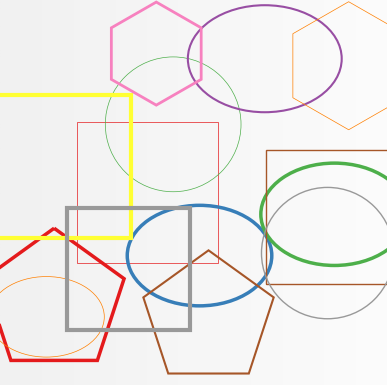[{"shape": "square", "thickness": 0.5, "radius": 0.91, "center": [0.381, 0.5]}, {"shape": "pentagon", "thickness": 2.5, "radius": 0.95, "center": [0.14, 0.217]}, {"shape": "oval", "thickness": 2.5, "radius": 0.93, "center": [0.515, 0.336]}, {"shape": "oval", "thickness": 2.5, "radius": 0.95, "center": [0.863, 0.443]}, {"shape": "circle", "thickness": 0.5, "radius": 0.88, "center": [0.447, 0.677]}, {"shape": "oval", "thickness": 1.5, "radius": 0.99, "center": [0.683, 0.847]}, {"shape": "hexagon", "thickness": 0.5, "radius": 0.83, "center": [0.9, 0.829]}, {"shape": "oval", "thickness": 0.5, "radius": 0.75, "center": [0.12, 0.177]}, {"shape": "square", "thickness": 3, "radius": 0.93, "center": [0.153, 0.568]}, {"shape": "pentagon", "thickness": 1.5, "radius": 0.88, "center": [0.538, 0.173]}, {"shape": "square", "thickness": 1, "radius": 0.87, "center": [0.86, 0.436]}, {"shape": "hexagon", "thickness": 2, "radius": 0.67, "center": [0.403, 0.861]}, {"shape": "circle", "thickness": 1, "radius": 0.85, "center": [0.845, 0.343]}, {"shape": "square", "thickness": 3, "radius": 0.79, "center": [0.333, 0.302]}]